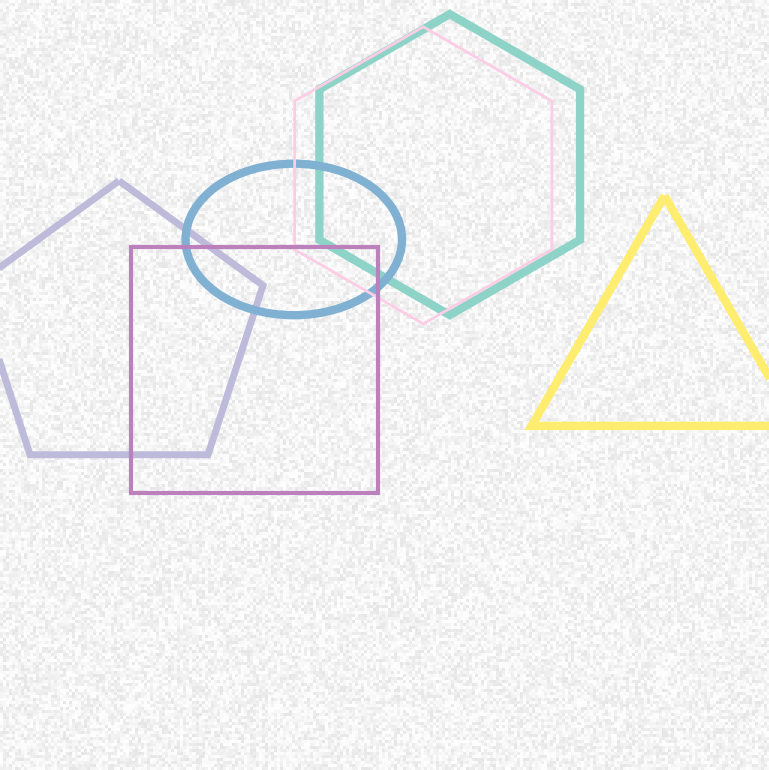[{"shape": "hexagon", "thickness": 3, "radius": 0.98, "center": [0.584, 0.786]}, {"shape": "pentagon", "thickness": 2.5, "radius": 0.98, "center": [0.155, 0.569]}, {"shape": "oval", "thickness": 3, "radius": 0.7, "center": [0.382, 0.689]}, {"shape": "hexagon", "thickness": 1, "radius": 0.96, "center": [0.55, 0.772]}, {"shape": "square", "thickness": 1.5, "radius": 0.8, "center": [0.33, 0.519]}, {"shape": "triangle", "thickness": 3, "radius": 1.0, "center": [0.863, 0.547]}]